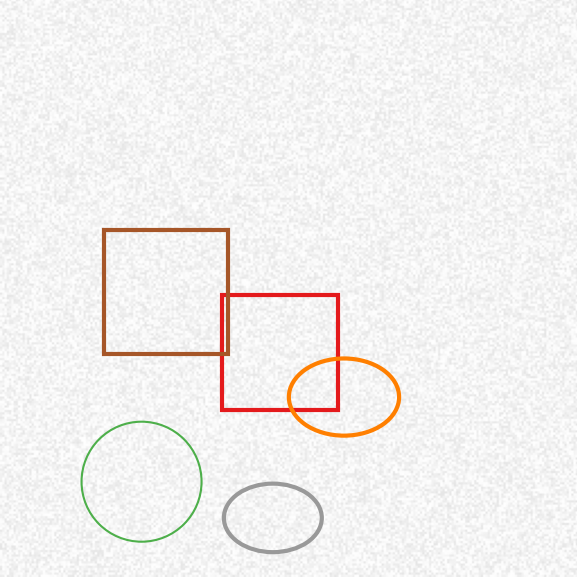[{"shape": "square", "thickness": 2, "radius": 0.5, "center": [0.485, 0.389]}, {"shape": "circle", "thickness": 1, "radius": 0.52, "center": [0.245, 0.165]}, {"shape": "oval", "thickness": 2, "radius": 0.48, "center": [0.596, 0.312]}, {"shape": "square", "thickness": 2, "radius": 0.53, "center": [0.287, 0.494]}, {"shape": "oval", "thickness": 2, "radius": 0.42, "center": [0.472, 0.102]}]